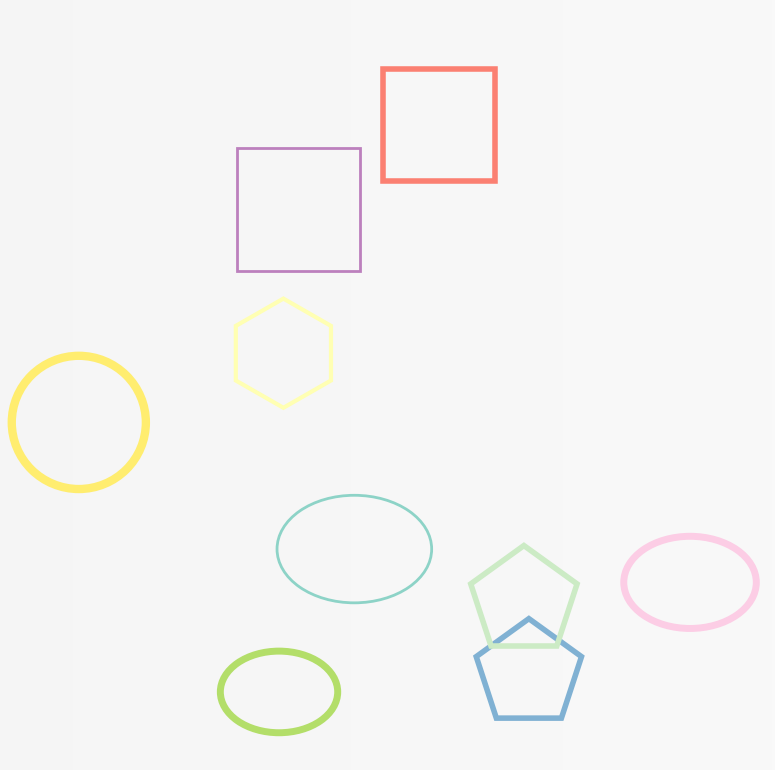[{"shape": "oval", "thickness": 1, "radius": 0.5, "center": [0.457, 0.287]}, {"shape": "hexagon", "thickness": 1.5, "radius": 0.35, "center": [0.366, 0.541]}, {"shape": "square", "thickness": 2, "radius": 0.36, "center": [0.567, 0.838]}, {"shape": "pentagon", "thickness": 2, "radius": 0.36, "center": [0.682, 0.125]}, {"shape": "oval", "thickness": 2.5, "radius": 0.38, "center": [0.36, 0.101]}, {"shape": "oval", "thickness": 2.5, "radius": 0.43, "center": [0.89, 0.244]}, {"shape": "square", "thickness": 1, "radius": 0.4, "center": [0.385, 0.727]}, {"shape": "pentagon", "thickness": 2, "radius": 0.36, "center": [0.676, 0.219]}, {"shape": "circle", "thickness": 3, "radius": 0.43, "center": [0.102, 0.451]}]